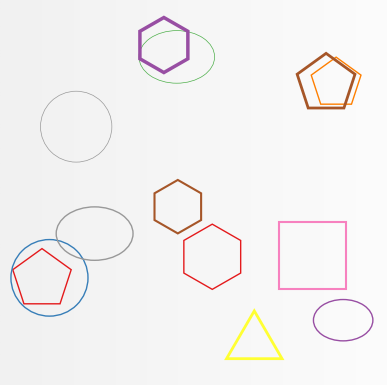[{"shape": "hexagon", "thickness": 1, "radius": 0.42, "center": [0.548, 0.333]}, {"shape": "pentagon", "thickness": 1, "radius": 0.4, "center": [0.108, 0.275]}, {"shape": "circle", "thickness": 1, "radius": 0.5, "center": [0.128, 0.278]}, {"shape": "oval", "thickness": 0.5, "radius": 0.49, "center": [0.456, 0.852]}, {"shape": "oval", "thickness": 1, "radius": 0.38, "center": [0.886, 0.168]}, {"shape": "hexagon", "thickness": 2.5, "radius": 0.36, "center": [0.423, 0.883]}, {"shape": "pentagon", "thickness": 1, "radius": 0.34, "center": [0.867, 0.784]}, {"shape": "triangle", "thickness": 2, "radius": 0.41, "center": [0.656, 0.11]}, {"shape": "pentagon", "thickness": 2, "radius": 0.39, "center": [0.841, 0.783]}, {"shape": "hexagon", "thickness": 1.5, "radius": 0.35, "center": [0.459, 0.463]}, {"shape": "square", "thickness": 1.5, "radius": 0.43, "center": [0.807, 0.336]}, {"shape": "oval", "thickness": 1, "radius": 0.5, "center": [0.244, 0.393]}, {"shape": "circle", "thickness": 0.5, "radius": 0.46, "center": [0.197, 0.671]}]